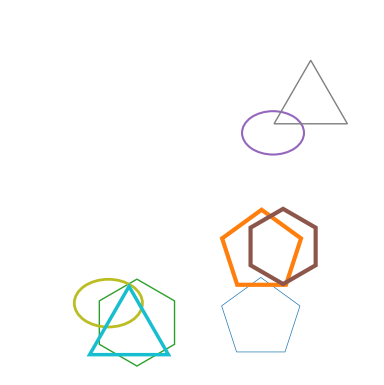[{"shape": "pentagon", "thickness": 0.5, "radius": 0.53, "center": [0.677, 0.172]}, {"shape": "pentagon", "thickness": 3, "radius": 0.54, "center": [0.679, 0.347]}, {"shape": "hexagon", "thickness": 1, "radius": 0.56, "center": [0.356, 0.162]}, {"shape": "oval", "thickness": 1.5, "radius": 0.4, "center": [0.709, 0.655]}, {"shape": "hexagon", "thickness": 3, "radius": 0.49, "center": [0.735, 0.36]}, {"shape": "triangle", "thickness": 1, "radius": 0.55, "center": [0.807, 0.733]}, {"shape": "oval", "thickness": 2, "radius": 0.44, "center": [0.281, 0.213]}, {"shape": "triangle", "thickness": 2.5, "radius": 0.59, "center": [0.335, 0.138]}]